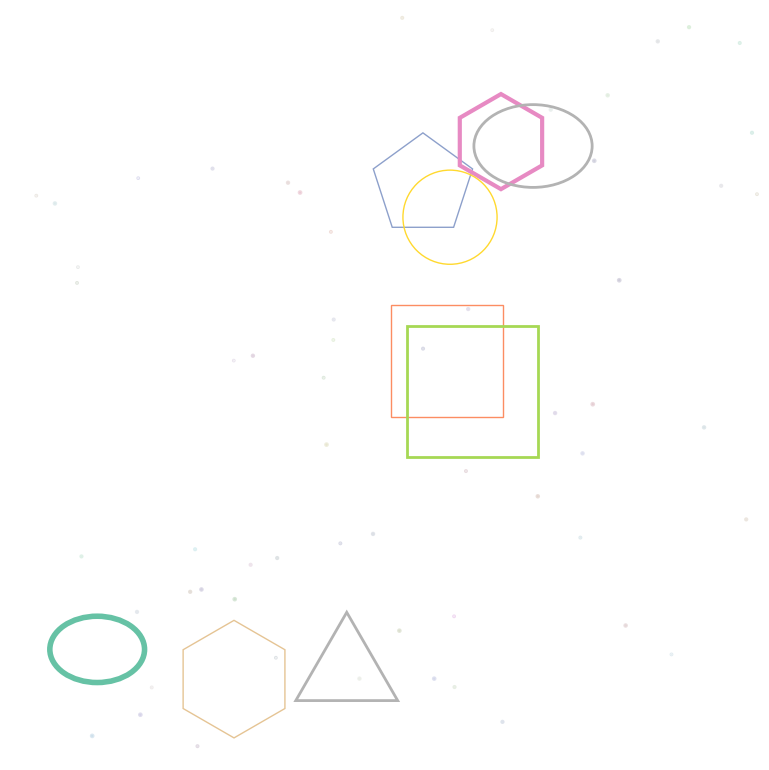[{"shape": "oval", "thickness": 2, "radius": 0.31, "center": [0.126, 0.157]}, {"shape": "square", "thickness": 0.5, "radius": 0.37, "center": [0.58, 0.531]}, {"shape": "pentagon", "thickness": 0.5, "radius": 0.34, "center": [0.549, 0.76]}, {"shape": "hexagon", "thickness": 1.5, "radius": 0.31, "center": [0.651, 0.816]}, {"shape": "square", "thickness": 1, "radius": 0.43, "center": [0.613, 0.491]}, {"shape": "circle", "thickness": 0.5, "radius": 0.31, "center": [0.584, 0.718]}, {"shape": "hexagon", "thickness": 0.5, "radius": 0.38, "center": [0.304, 0.118]}, {"shape": "oval", "thickness": 1, "radius": 0.38, "center": [0.692, 0.81]}, {"shape": "triangle", "thickness": 1, "radius": 0.38, "center": [0.45, 0.128]}]